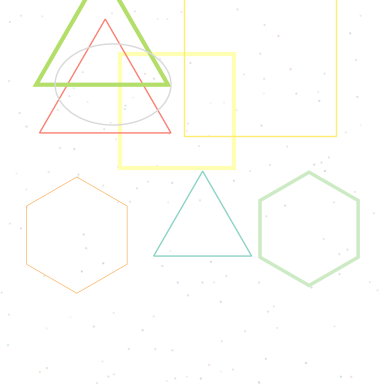[{"shape": "triangle", "thickness": 1, "radius": 0.74, "center": [0.526, 0.408]}, {"shape": "square", "thickness": 3, "radius": 0.74, "center": [0.459, 0.712]}, {"shape": "triangle", "thickness": 1, "radius": 0.99, "center": [0.273, 0.753]}, {"shape": "hexagon", "thickness": 0.5, "radius": 0.76, "center": [0.2, 0.389]}, {"shape": "triangle", "thickness": 3, "radius": 0.99, "center": [0.265, 0.879]}, {"shape": "oval", "thickness": 1, "radius": 0.75, "center": [0.294, 0.781]}, {"shape": "hexagon", "thickness": 2.5, "radius": 0.74, "center": [0.803, 0.406]}, {"shape": "square", "thickness": 1, "radius": 0.99, "center": [0.676, 0.845]}]